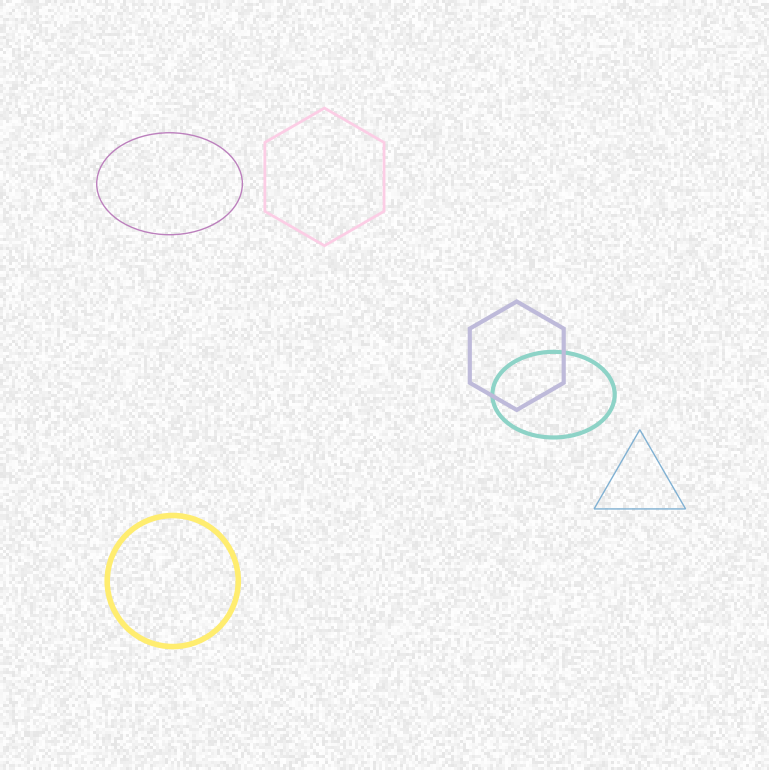[{"shape": "oval", "thickness": 1.5, "radius": 0.4, "center": [0.719, 0.487]}, {"shape": "hexagon", "thickness": 1.5, "radius": 0.35, "center": [0.671, 0.538]}, {"shape": "triangle", "thickness": 0.5, "radius": 0.34, "center": [0.831, 0.373]}, {"shape": "hexagon", "thickness": 1, "radius": 0.45, "center": [0.421, 0.77]}, {"shape": "oval", "thickness": 0.5, "radius": 0.47, "center": [0.22, 0.761]}, {"shape": "circle", "thickness": 2, "radius": 0.43, "center": [0.224, 0.245]}]